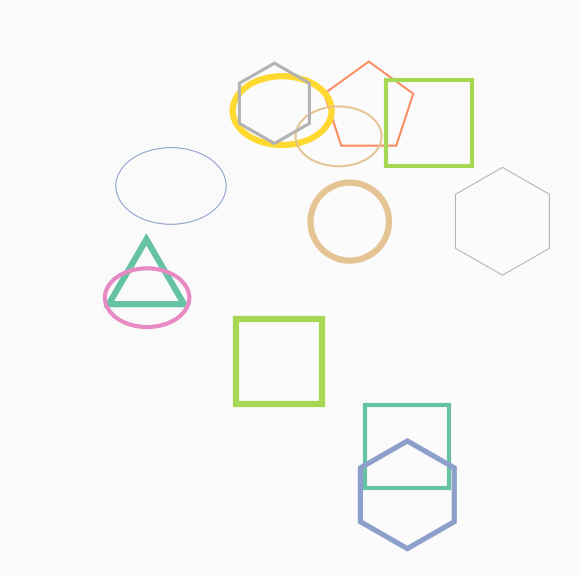[{"shape": "square", "thickness": 2, "radius": 0.36, "center": [0.701, 0.226]}, {"shape": "triangle", "thickness": 3, "radius": 0.37, "center": [0.252, 0.51]}, {"shape": "pentagon", "thickness": 1, "radius": 0.4, "center": [0.634, 0.812]}, {"shape": "oval", "thickness": 0.5, "radius": 0.47, "center": [0.294, 0.677]}, {"shape": "hexagon", "thickness": 2.5, "radius": 0.47, "center": [0.701, 0.142]}, {"shape": "oval", "thickness": 2, "radius": 0.36, "center": [0.253, 0.484]}, {"shape": "square", "thickness": 2, "radius": 0.37, "center": [0.738, 0.786]}, {"shape": "square", "thickness": 3, "radius": 0.37, "center": [0.48, 0.373]}, {"shape": "oval", "thickness": 3, "radius": 0.43, "center": [0.485, 0.808]}, {"shape": "oval", "thickness": 1, "radius": 0.37, "center": [0.582, 0.763]}, {"shape": "circle", "thickness": 3, "radius": 0.34, "center": [0.602, 0.615]}, {"shape": "hexagon", "thickness": 0.5, "radius": 0.47, "center": [0.864, 0.616]}, {"shape": "hexagon", "thickness": 1.5, "radius": 0.35, "center": [0.472, 0.82]}]